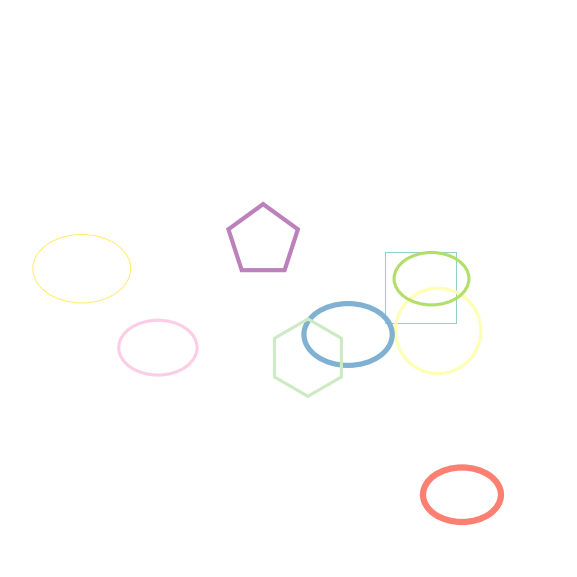[{"shape": "square", "thickness": 0.5, "radius": 0.31, "center": [0.728, 0.502]}, {"shape": "circle", "thickness": 1.5, "radius": 0.37, "center": [0.759, 0.426]}, {"shape": "oval", "thickness": 3, "radius": 0.34, "center": [0.8, 0.142]}, {"shape": "oval", "thickness": 2.5, "radius": 0.38, "center": [0.603, 0.42]}, {"shape": "oval", "thickness": 1.5, "radius": 0.32, "center": [0.747, 0.517]}, {"shape": "oval", "thickness": 1.5, "radius": 0.34, "center": [0.273, 0.397]}, {"shape": "pentagon", "thickness": 2, "radius": 0.32, "center": [0.456, 0.582]}, {"shape": "hexagon", "thickness": 1.5, "radius": 0.33, "center": [0.533, 0.38]}, {"shape": "oval", "thickness": 0.5, "radius": 0.42, "center": [0.142, 0.534]}]